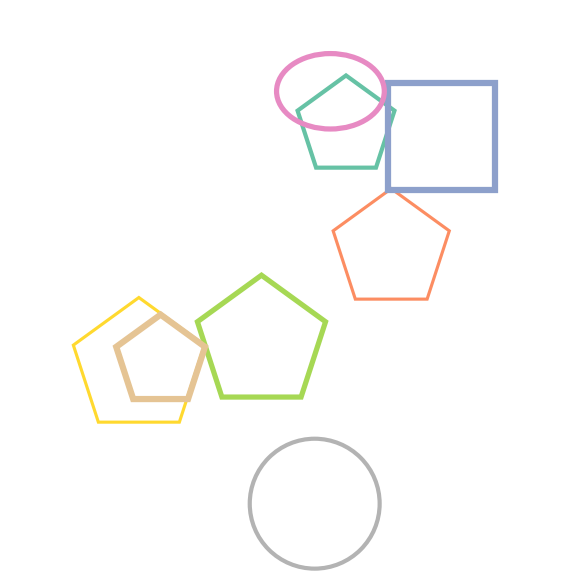[{"shape": "pentagon", "thickness": 2, "radius": 0.44, "center": [0.599, 0.78]}, {"shape": "pentagon", "thickness": 1.5, "radius": 0.53, "center": [0.677, 0.567]}, {"shape": "square", "thickness": 3, "radius": 0.46, "center": [0.764, 0.763]}, {"shape": "oval", "thickness": 2.5, "radius": 0.47, "center": [0.572, 0.841]}, {"shape": "pentagon", "thickness": 2.5, "radius": 0.58, "center": [0.453, 0.406]}, {"shape": "pentagon", "thickness": 1.5, "radius": 0.6, "center": [0.24, 0.365]}, {"shape": "pentagon", "thickness": 3, "radius": 0.4, "center": [0.278, 0.374]}, {"shape": "circle", "thickness": 2, "radius": 0.56, "center": [0.545, 0.127]}]